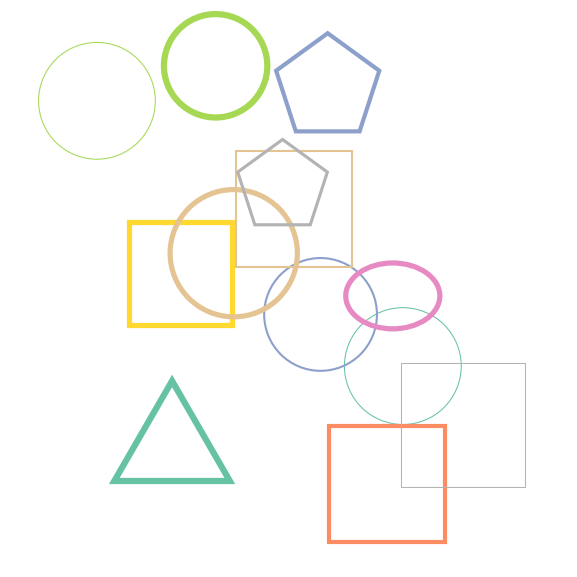[{"shape": "triangle", "thickness": 3, "radius": 0.58, "center": [0.298, 0.224]}, {"shape": "circle", "thickness": 0.5, "radius": 0.51, "center": [0.698, 0.365]}, {"shape": "square", "thickness": 2, "radius": 0.5, "center": [0.67, 0.161]}, {"shape": "pentagon", "thickness": 2, "radius": 0.47, "center": [0.567, 0.848]}, {"shape": "circle", "thickness": 1, "radius": 0.49, "center": [0.555, 0.455]}, {"shape": "oval", "thickness": 2.5, "radius": 0.41, "center": [0.68, 0.487]}, {"shape": "circle", "thickness": 0.5, "radius": 0.51, "center": [0.168, 0.825]}, {"shape": "circle", "thickness": 3, "radius": 0.45, "center": [0.373, 0.885]}, {"shape": "square", "thickness": 2.5, "radius": 0.45, "center": [0.312, 0.526]}, {"shape": "circle", "thickness": 2.5, "radius": 0.55, "center": [0.405, 0.561]}, {"shape": "square", "thickness": 1, "radius": 0.5, "center": [0.509, 0.638]}, {"shape": "square", "thickness": 0.5, "radius": 0.54, "center": [0.802, 0.263]}, {"shape": "pentagon", "thickness": 1.5, "radius": 0.41, "center": [0.489, 0.676]}]